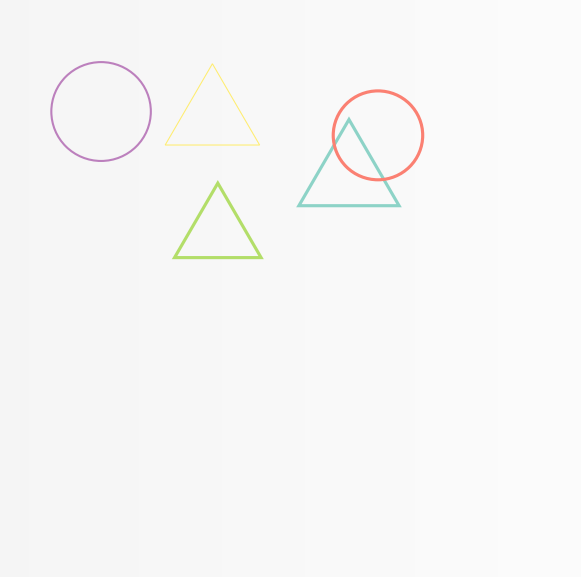[{"shape": "triangle", "thickness": 1.5, "radius": 0.5, "center": [0.6, 0.693]}, {"shape": "circle", "thickness": 1.5, "radius": 0.38, "center": [0.65, 0.765]}, {"shape": "triangle", "thickness": 1.5, "radius": 0.43, "center": [0.375, 0.596]}, {"shape": "circle", "thickness": 1, "radius": 0.43, "center": [0.174, 0.806]}, {"shape": "triangle", "thickness": 0.5, "radius": 0.47, "center": [0.365, 0.795]}]